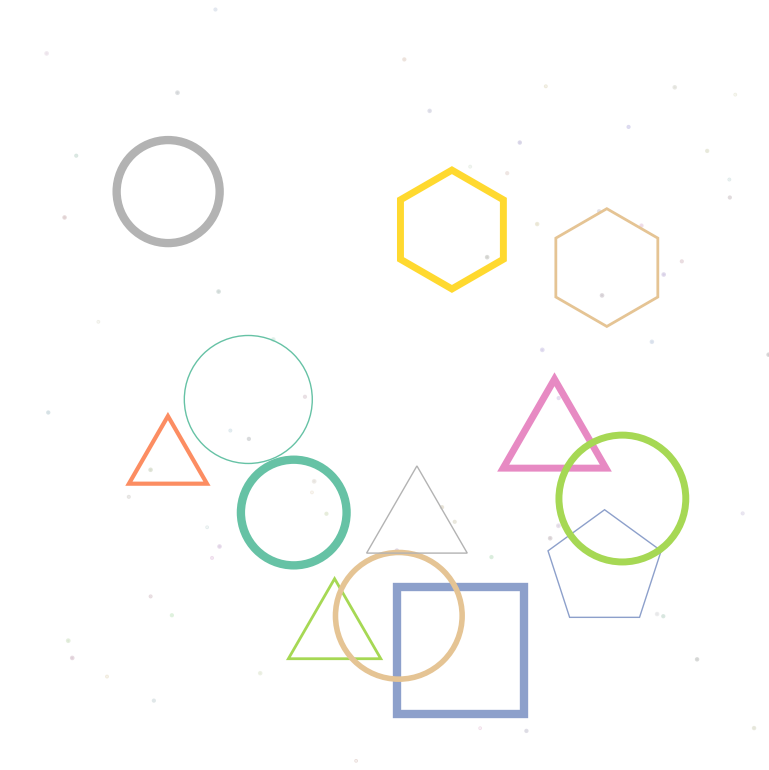[{"shape": "circle", "thickness": 0.5, "radius": 0.42, "center": [0.322, 0.481]}, {"shape": "circle", "thickness": 3, "radius": 0.34, "center": [0.381, 0.334]}, {"shape": "triangle", "thickness": 1.5, "radius": 0.29, "center": [0.218, 0.401]}, {"shape": "square", "thickness": 3, "radius": 0.41, "center": [0.598, 0.155]}, {"shape": "pentagon", "thickness": 0.5, "radius": 0.39, "center": [0.785, 0.261]}, {"shape": "triangle", "thickness": 2.5, "radius": 0.38, "center": [0.72, 0.431]}, {"shape": "triangle", "thickness": 1, "radius": 0.35, "center": [0.435, 0.179]}, {"shape": "circle", "thickness": 2.5, "radius": 0.41, "center": [0.808, 0.353]}, {"shape": "hexagon", "thickness": 2.5, "radius": 0.39, "center": [0.587, 0.702]}, {"shape": "circle", "thickness": 2, "radius": 0.41, "center": [0.518, 0.2]}, {"shape": "hexagon", "thickness": 1, "radius": 0.38, "center": [0.788, 0.653]}, {"shape": "circle", "thickness": 3, "radius": 0.33, "center": [0.218, 0.751]}, {"shape": "triangle", "thickness": 0.5, "radius": 0.38, "center": [0.541, 0.319]}]